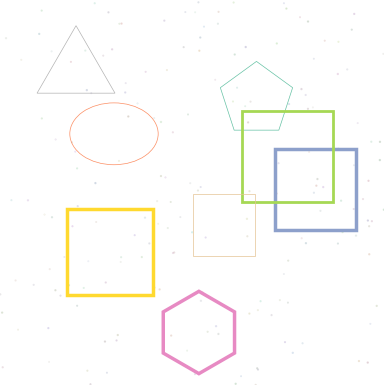[{"shape": "pentagon", "thickness": 0.5, "radius": 0.49, "center": [0.666, 0.742]}, {"shape": "oval", "thickness": 0.5, "radius": 0.57, "center": [0.296, 0.652]}, {"shape": "square", "thickness": 2.5, "radius": 0.53, "center": [0.82, 0.508]}, {"shape": "hexagon", "thickness": 2.5, "radius": 0.53, "center": [0.517, 0.136]}, {"shape": "square", "thickness": 2, "radius": 0.59, "center": [0.748, 0.593]}, {"shape": "square", "thickness": 2.5, "radius": 0.56, "center": [0.285, 0.345]}, {"shape": "square", "thickness": 0.5, "radius": 0.4, "center": [0.582, 0.416]}, {"shape": "triangle", "thickness": 0.5, "radius": 0.58, "center": [0.197, 0.816]}]